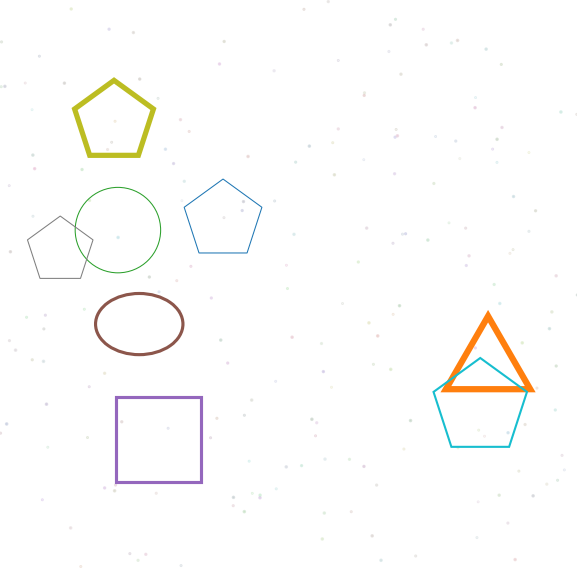[{"shape": "pentagon", "thickness": 0.5, "radius": 0.35, "center": [0.386, 0.618]}, {"shape": "triangle", "thickness": 3, "radius": 0.42, "center": [0.845, 0.367]}, {"shape": "circle", "thickness": 0.5, "radius": 0.37, "center": [0.204, 0.601]}, {"shape": "square", "thickness": 1.5, "radius": 0.37, "center": [0.275, 0.238]}, {"shape": "oval", "thickness": 1.5, "radius": 0.38, "center": [0.241, 0.438]}, {"shape": "pentagon", "thickness": 0.5, "radius": 0.3, "center": [0.104, 0.565]}, {"shape": "pentagon", "thickness": 2.5, "radius": 0.36, "center": [0.197, 0.788]}, {"shape": "pentagon", "thickness": 1, "radius": 0.43, "center": [0.832, 0.294]}]